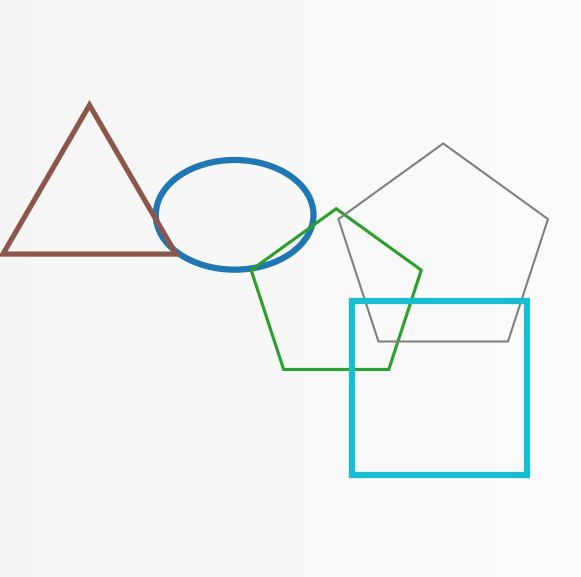[{"shape": "oval", "thickness": 3, "radius": 0.68, "center": [0.404, 0.627]}, {"shape": "pentagon", "thickness": 1.5, "radius": 0.77, "center": [0.578, 0.484]}, {"shape": "triangle", "thickness": 2.5, "radius": 0.86, "center": [0.154, 0.645]}, {"shape": "pentagon", "thickness": 1, "radius": 0.95, "center": [0.763, 0.561]}, {"shape": "square", "thickness": 3, "radius": 0.75, "center": [0.756, 0.327]}]